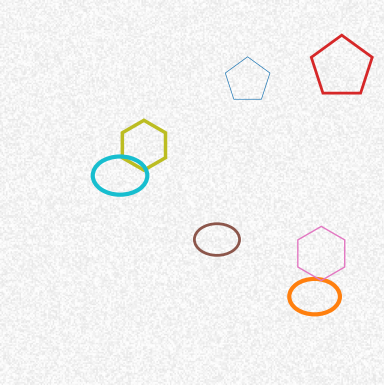[{"shape": "pentagon", "thickness": 0.5, "radius": 0.3, "center": [0.643, 0.792]}, {"shape": "oval", "thickness": 3, "radius": 0.33, "center": [0.817, 0.23]}, {"shape": "pentagon", "thickness": 2, "radius": 0.42, "center": [0.888, 0.825]}, {"shape": "oval", "thickness": 2, "radius": 0.29, "center": [0.564, 0.378]}, {"shape": "hexagon", "thickness": 1, "radius": 0.35, "center": [0.834, 0.342]}, {"shape": "hexagon", "thickness": 2.5, "radius": 0.32, "center": [0.374, 0.623]}, {"shape": "oval", "thickness": 3, "radius": 0.35, "center": [0.312, 0.544]}]